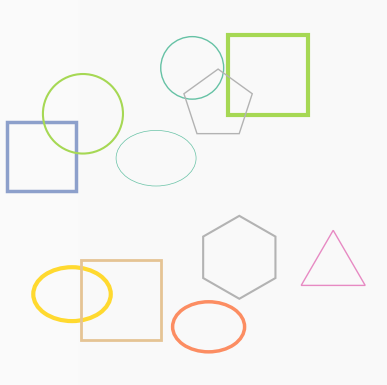[{"shape": "circle", "thickness": 1, "radius": 0.41, "center": [0.496, 0.824]}, {"shape": "oval", "thickness": 0.5, "radius": 0.52, "center": [0.403, 0.589]}, {"shape": "oval", "thickness": 2.5, "radius": 0.46, "center": [0.538, 0.151]}, {"shape": "square", "thickness": 2.5, "radius": 0.45, "center": [0.107, 0.594]}, {"shape": "triangle", "thickness": 1, "radius": 0.48, "center": [0.86, 0.306]}, {"shape": "square", "thickness": 3, "radius": 0.52, "center": [0.692, 0.805]}, {"shape": "circle", "thickness": 1.5, "radius": 0.52, "center": [0.214, 0.704]}, {"shape": "oval", "thickness": 3, "radius": 0.5, "center": [0.186, 0.236]}, {"shape": "square", "thickness": 2, "radius": 0.52, "center": [0.312, 0.221]}, {"shape": "pentagon", "thickness": 1, "radius": 0.46, "center": [0.563, 0.728]}, {"shape": "hexagon", "thickness": 1.5, "radius": 0.54, "center": [0.618, 0.332]}]